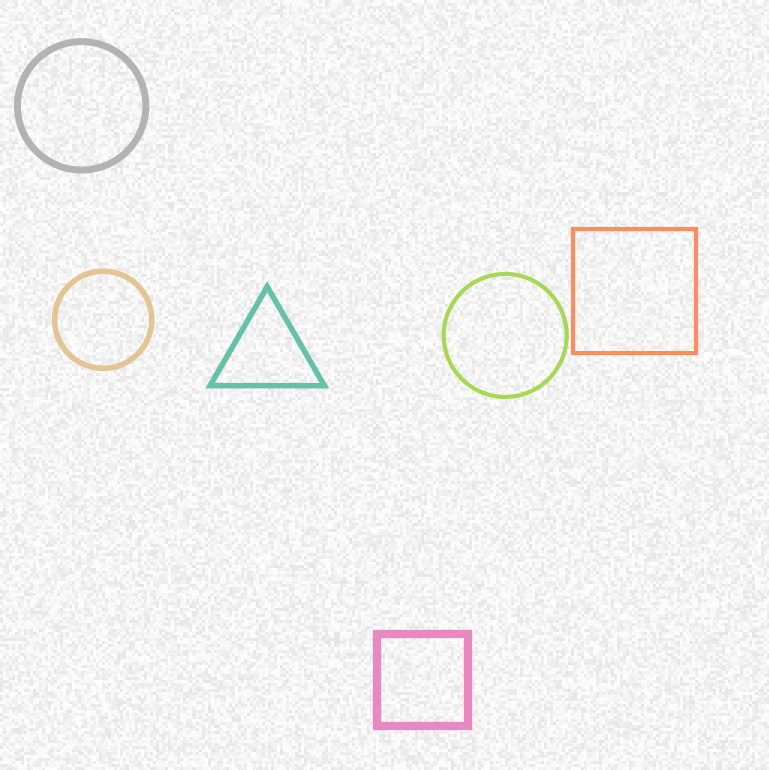[{"shape": "triangle", "thickness": 2, "radius": 0.43, "center": [0.347, 0.542]}, {"shape": "square", "thickness": 1.5, "radius": 0.4, "center": [0.824, 0.622]}, {"shape": "square", "thickness": 3, "radius": 0.3, "center": [0.549, 0.117]}, {"shape": "circle", "thickness": 1.5, "radius": 0.4, "center": [0.656, 0.564]}, {"shape": "circle", "thickness": 2, "radius": 0.32, "center": [0.134, 0.585]}, {"shape": "circle", "thickness": 2.5, "radius": 0.42, "center": [0.106, 0.863]}]